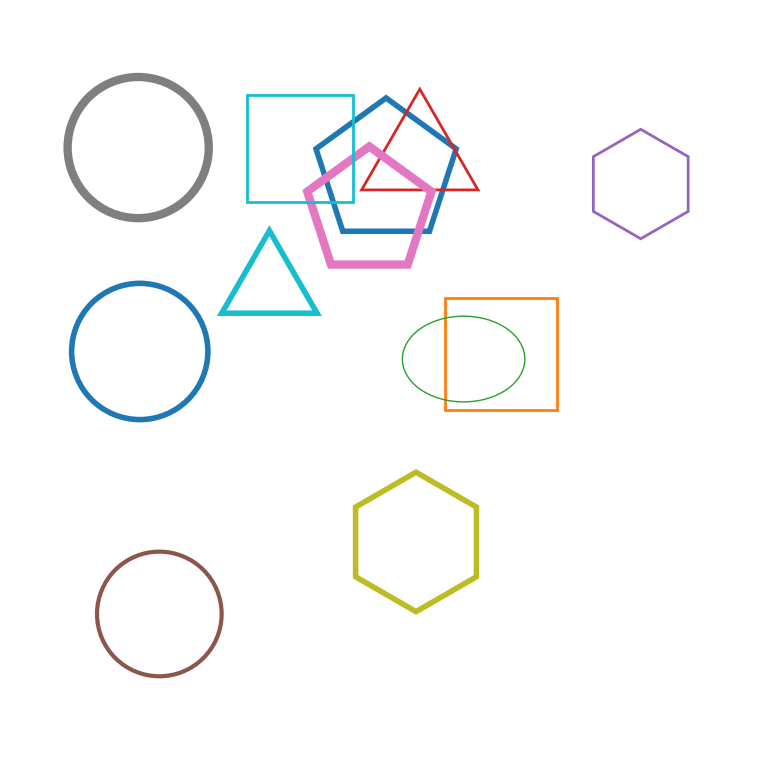[{"shape": "pentagon", "thickness": 2, "radius": 0.48, "center": [0.501, 0.777]}, {"shape": "circle", "thickness": 2, "radius": 0.44, "center": [0.182, 0.544]}, {"shape": "square", "thickness": 1, "radius": 0.36, "center": [0.651, 0.54]}, {"shape": "oval", "thickness": 0.5, "radius": 0.4, "center": [0.602, 0.534]}, {"shape": "triangle", "thickness": 1, "radius": 0.44, "center": [0.545, 0.797]}, {"shape": "hexagon", "thickness": 1, "radius": 0.36, "center": [0.832, 0.761]}, {"shape": "circle", "thickness": 1.5, "radius": 0.4, "center": [0.207, 0.203]}, {"shape": "pentagon", "thickness": 3, "radius": 0.42, "center": [0.48, 0.725]}, {"shape": "circle", "thickness": 3, "radius": 0.46, "center": [0.179, 0.808]}, {"shape": "hexagon", "thickness": 2, "radius": 0.45, "center": [0.54, 0.296]}, {"shape": "triangle", "thickness": 2, "radius": 0.36, "center": [0.35, 0.629]}, {"shape": "square", "thickness": 1, "radius": 0.35, "center": [0.389, 0.807]}]